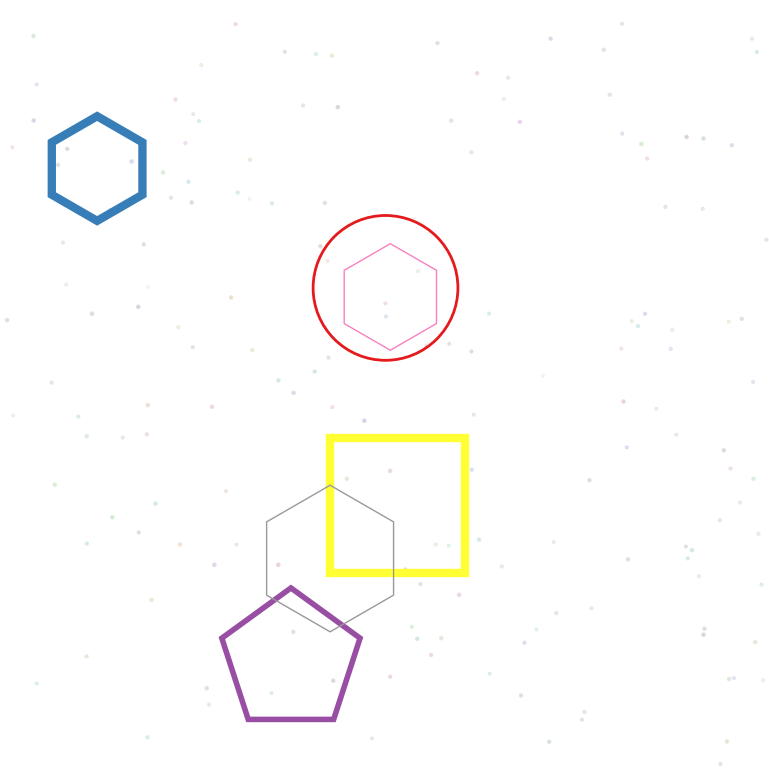[{"shape": "circle", "thickness": 1, "radius": 0.47, "center": [0.501, 0.626]}, {"shape": "hexagon", "thickness": 3, "radius": 0.34, "center": [0.126, 0.781]}, {"shape": "pentagon", "thickness": 2, "radius": 0.47, "center": [0.378, 0.142]}, {"shape": "square", "thickness": 3, "radius": 0.44, "center": [0.516, 0.344]}, {"shape": "hexagon", "thickness": 0.5, "radius": 0.35, "center": [0.507, 0.614]}, {"shape": "hexagon", "thickness": 0.5, "radius": 0.48, "center": [0.429, 0.275]}]